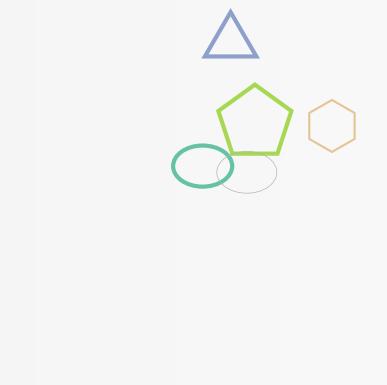[{"shape": "oval", "thickness": 3, "radius": 0.38, "center": [0.523, 0.569]}, {"shape": "triangle", "thickness": 3, "radius": 0.38, "center": [0.595, 0.892]}, {"shape": "pentagon", "thickness": 3, "radius": 0.5, "center": [0.658, 0.681]}, {"shape": "hexagon", "thickness": 1.5, "radius": 0.34, "center": [0.857, 0.673]}, {"shape": "oval", "thickness": 0.5, "radius": 0.39, "center": [0.637, 0.552]}]